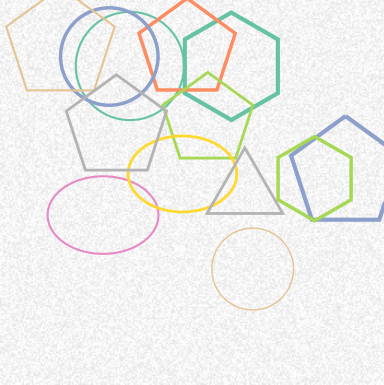[{"shape": "circle", "thickness": 1.5, "radius": 0.7, "center": [0.337, 0.829]}, {"shape": "hexagon", "thickness": 3, "radius": 0.7, "center": [0.601, 0.828]}, {"shape": "pentagon", "thickness": 2.5, "radius": 0.66, "center": [0.486, 0.873]}, {"shape": "pentagon", "thickness": 3, "radius": 0.74, "center": [0.898, 0.55]}, {"shape": "circle", "thickness": 2.5, "radius": 0.63, "center": [0.284, 0.853]}, {"shape": "oval", "thickness": 1.5, "radius": 0.72, "center": [0.268, 0.441]}, {"shape": "hexagon", "thickness": 2.5, "radius": 0.55, "center": [0.817, 0.536]}, {"shape": "pentagon", "thickness": 2, "radius": 0.62, "center": [0.54, 0.689]}, {"shape": "oval", "thickness": 2, "radius": 0.71, "center": [0.474, 0.548]}, {"shape": "pentagon", "thickness": 1.5, "radius": 0.74, "center": [0.157, 0.885]}, {"shape": "circle", "thickness": 1, "radius": 0.53, "center": [0.656, 0.301]}, {"shape": "triangle", "thickness": 2, "radius": 0.57, "center": [0.636, 0.502]}, {"shape": "pentagon", "thickness": 2, "radius": 0.68, "center": [0.302, 0.669]}]